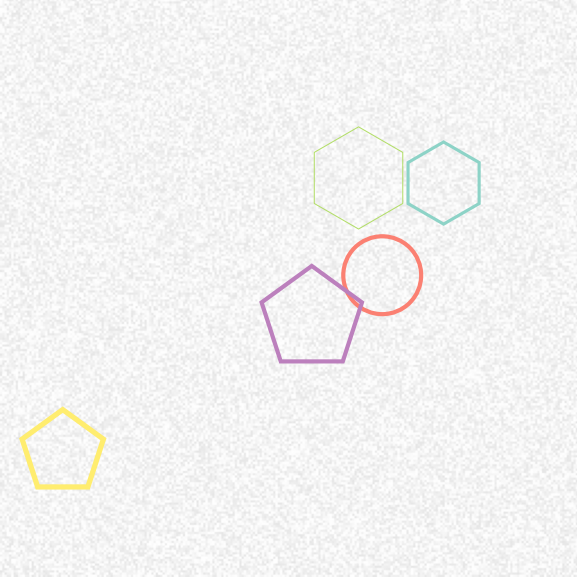[{"shape": "hexagon", "thickness": 1.5, "radius": 0.36, "center": [0.768, 0.682]}, {"shape": "circle", "thickness": 2, "radius": 0.34, "center": [0.662, 0.523]}, {"shape": "hexagon", "thickness": 0.5, "radius": 0.44, "center": [0.621, 0.691]}, {"shape": "pentagon", "thickness": 2, "radius": 0.46, "center": [0.54, 0.447]}, {"shape": "pentagon", "thickness": 2.5, "radius": 0.37, "center": [0.109, 0.216]}]